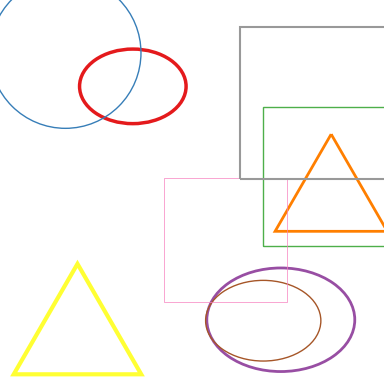[{"shape": "oval", "thickness": 2.5, "radius": 0.69, "center": [0.345, 0.776]}, {"shape": "circle", "thickness": 1, "radius": 0.98, "center": [0.17, 0.863]}, {"shape": "square", "thickness": 1, "radius": 0.9, "center": [0.862, 0.541]}, {"shape": "oval", "thickness": 2, "radius": 0.96, "center": [0.729, 0.169]}, {"shape": "triangle", "thickness": 2, "radius": 0.84, "center": [0.86, 0.483]}, {"shape": "triangle", "thickness": 3, "radius": 0.96, "center": [0.201, 0.123]}, {"shape": "oval", "thickness": 1, "radius": 0.75, "center": [0.684, 0.167]}, {"shape": "square", "thickness": 0.5, "radius": 0.8, "center": [0.586, 0.377]}, {"shape": "square", "thickness": 1.5, "radius": 0.98, "center": [0.82, 0.732]}]